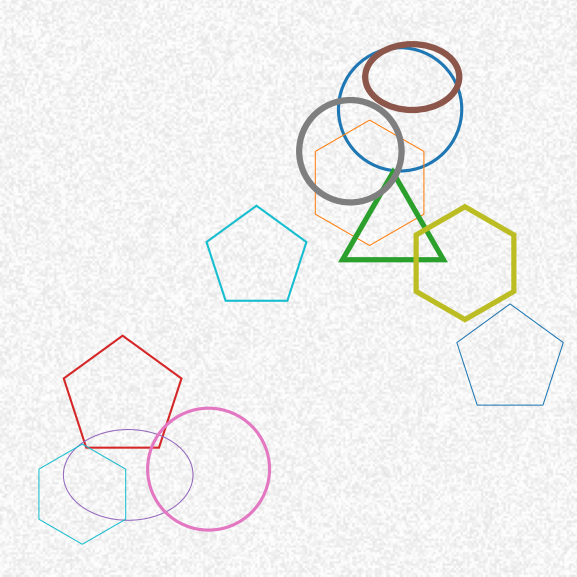[{"shape": "circle", "thickness": 1.5, "radius": 0.53, "center": [0.693, 0.81]}, {"shape": "pentagon", "thickness": 0.5, "radius": 0.48, "center": [0.883, 0.376]}, {"shape": "hexagon", "thickness": 0.5, "radius": 0.54, "center": [0.64, 0.683]}, {"shape": "triangle", "thickness": 2.5, "radius": 0.5, "center": [0.68, 0.6]}, {"shape": "pentagon", "thickness": 1, "radius": 0.54, "center": [0.212, 0.311]}, {"shape": "oval", "thickness": 0.5, "radius": 0.56, "center": [0.222, 0.177]}, {"shape": "oval", "thickness": 3, "radius": 0.41, "center": [0.714, 0.866]}, {"shape": "circle", "thickness": 1.5, "radius": 0.53, "center": [0.361, 0.187]}, {"shape": "circle", "thickness": 3, "radius": 0.44, "center": [0.607, 0.737]}, {"shape": "hexagon", "thickness": 2.5, "radius": 0.49, "center": [0.805, 0.543]}, {"shape": "pentagon", "thickness": 1, "radius": 0.45, "center": [0.444, 0.552]}, {"shape": "hexagon", "thickness": 0.5, "radius": 0.43, "center": [0.143, 0.143]}]